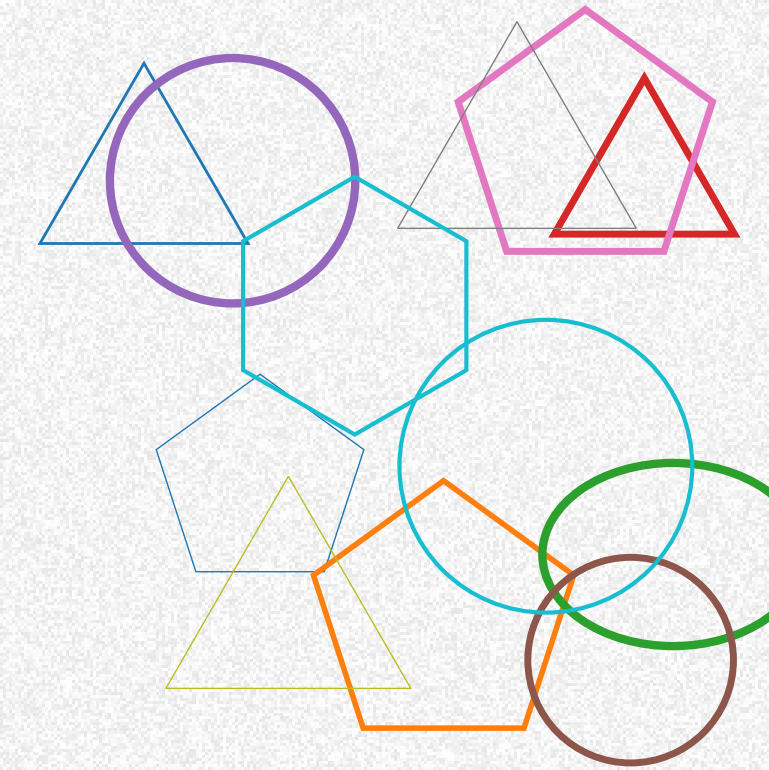[{"shape": "pentagon", "thickness": 0.5, "radius": 0.71, "center": [0.338, 0.372]}, {"shape": "triangle", "thickness": 1, "radius": 0.78, "center": [0.187, 0.762]}, {"shape": "pentagon", "thickness": 2, "radius": 0.89, "center": [0.576, 0.198]}, {"shape": "oval", "thickness": 3, "radius": 0.85, "center": [0.874, 0.28]}, {"shape": "triangle", "thickness": 2.5, "radius": 0.68, "center": [0.837, 0.763]}, {"shape": "circle", "thickness": 3, "radius": 0.8, "center": [0.302, 0.765]}, {"shape": "circle", "thickness": 2.5, "radius": 0.67, "center": [0.819, 0.143]}, {"shape": "pentagon", "thickness": 2.5, "radius": 0.87, "center": [0.76, 0.814]}, {"shape": "triangle", "thickness": 0.5, "radius": 0.89, "center": [0.671, 0.793]}, {"shape": "triangle", "thickness": 0.5, "radius": 0.92, "center": [0.374, 0.198]}, {"shape": "circle", "thickness": 1.5, "radius": 0.95, "center": [0.709, 0.395]}, {"shape": "hexagon", "thickness": 1.5, "radius": 0.84, "center": [0.461, 0.603]}]